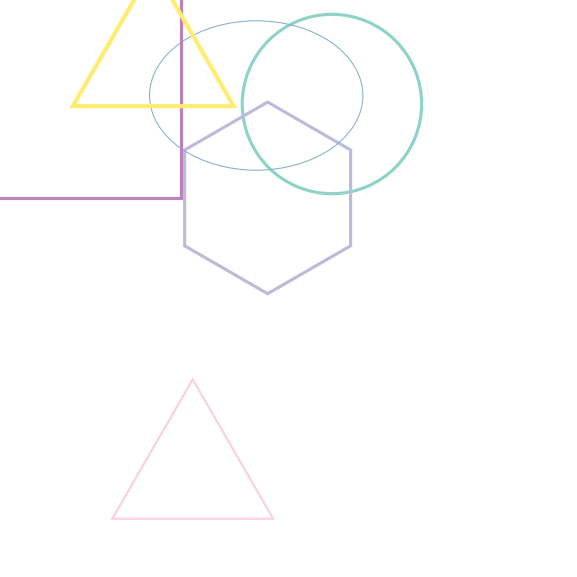[{"shape": "circle", "thickness": 1.5, "radius": 0.78, "center": [0.575, 0.819]}, {"shape": "hexagon", "thickness": 1.5, "radius": 0.83, "center": [0.463, 0.656]}, {"shape": "oval", "thickness": 0.5, "radius": 0.92, "center": [0.444, 0.834]}, {"shape": "triangle", "thickness": 1, "radius": 0.8, "center": [0.334, 0.181]}, {"shape": "square", "thickness": 1.5, "radius": 0.99, "center": [0.117, 0.854]}, {"shape": "triangle", "thickness": 2, "radius": 0.8, "center": [0.265, 0.896]}]